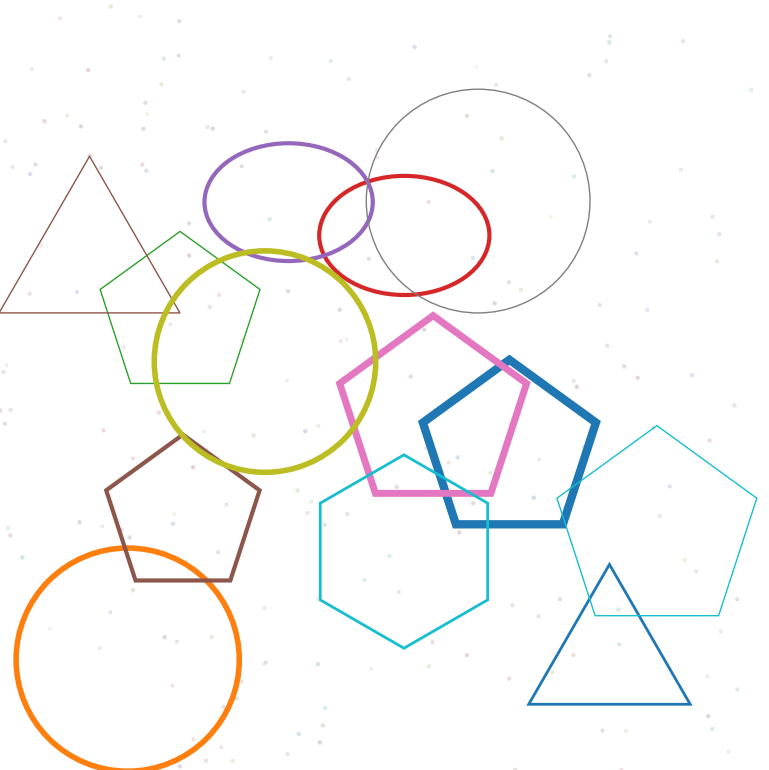[{"shape": "pentagon", "thickness": 3, "radius": 0.59, "center": [0.662, 0.415]}, {"shape": "triangle", "thickness": 1, "radius": 0.61, "center": [0.791, 0.146]}, {"shape": "circle", "thickness": 2, "radius": 0.72, "center": [0.166, 0.143]}, {"shape": "pentagon", "thickness": 0.5, "radius": 0.55, "center": [0.234, 0.59]}, {"shape": "oval", "thickness": 1.5, "radius": 0.55, "center": [0.525, 0.694]}, {"shape": "oval", "thickness": 1.5, "radius": 0.55, "center": [0.375, 0.737]}, {"shape": "pentagon", "thickness": 1.5, "radius": 0.52, "center": [0.238, 0.331]}, {"shape": "triangle", "thickness": 0.5, "radius": 0.68, "center": [0.116, 0.661]}, {"shape": "pentagon", "thickness": 2.5, "radius": 0.64, "center": [0.563, 0.463]}, {"shape": "circle", "thickness": 0.5, "radius": 0.73, "center": [0.621, 0.739]}, {"shape": "circle", "thickness": 2, "radius": 0.72, "center": [0.344, 0.53]}, {"shape": "pentagon", "thickness": 0.5, "radius": 0.68, "center": [0.853, 0.311]}, {"shape": "hexagon", "thickness": 1, "radius": 0.63, "center": [0.525, 0.284]}]